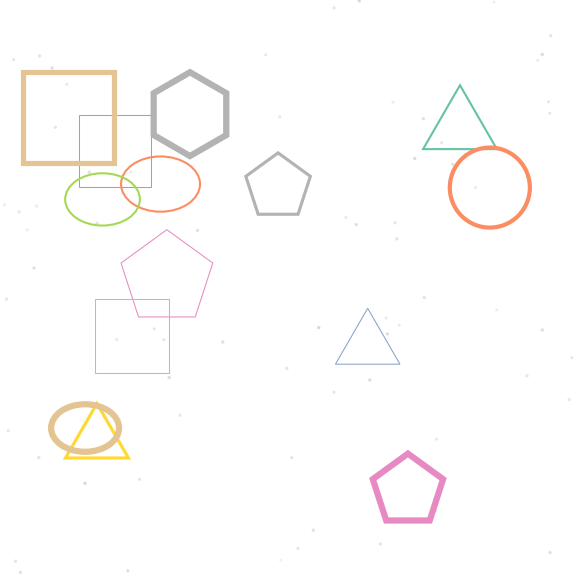[{"shape": "square", "thickness": 0.5, "radius": 0.31, "center": [0.2, 0.737]}, {"shape": "triangle", "thickness": 1, "radius": 0.37, "center": [0.796, 0.778]}, {"shape": "circle", "thickness": 2, "radius": 0.35, "center": [0.848, 0.674]}, {"shape": "oval", "thickness": 1, "radius": 0.34, "center": [0.278, 0.68]}, {"shape": "triangle", "thickness": 0.5, "radius": 0.32, "center": [0.637, 0.401]}, {"shape": "pentagon", "thickness": 3, "radius": 0.32, "center": [0.706, 0.15]}, {"shape": "pentagon", "thickness": 0.5, "radius": 0.42, "center": [0.289, 0.518]}, {"shape": "oval", "thickness": 1, "radius": 0.32, "center": [0.178, 0.654]}, {"shape": "square", "thickness": 0.5, "radius": 0.32, "center": [0.228, 0.418]}, {"shape": "triangle", "thickness": 1.5, "radius": 0.31, "center": [0.168, 0.238]}, {"shape": "oval", "thickness": 3, "radius": 0.29, "center": [0.147, 0.258]}, {"shape": "square", "thickness": 2.5, "radius": 0.39, "center": [0.119, 0.796]}, {"shape": "pentagon", "thickness": 1.5, "radius": 0.29, "center": [0.482, 0.676]}, {"shape": "hexagon", "thickness": 3, "radius": 0.36, "center": [0.329, 0.802]}]